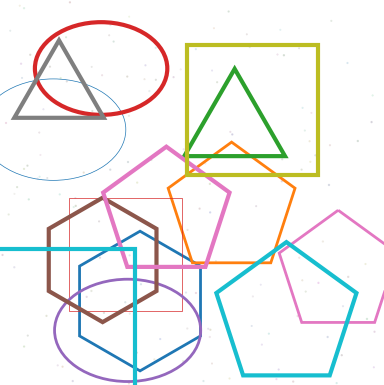[{"shape": "hexagon", "thickness": 2, "radius": 0.91, "center": [0.364, 0.218]}, {"shape": "oval", "thickness": 0.5, "radius": 0.94, "center": [0.139, 0.663]}, {"shape": "pentagon", "thickness": 2, "radius": 0.87, "center": [0.602, 0.458]}, {"shape": "triangle", "thickness": 3, "radius": 0.76, "center": [0.609, 0.67]}, {"shape": "oval", "thickness": 3, "radius": 0.86, "center": [0.263, 0.822]}, {"shape": "square", "thickness": 0.5, "radius": 0.73, "center": [0.326, 0.338]}, {"shape": "oval", "thickness": 2, "radius": 0.95, "center": [0.332, 0.142]}, {"shape": "hexagon", "thickness": 3, "radius": 0.81, "center": [0.267, 0.325]}, {"shape": "pentagon", "thickness": 3, "radius": 0.86, "center": [0.432, 0.446]}, {"shape": "pentagon", "thickness": 2, "radius": 0.81, "center": [0.878, 0.293]}, {"shape": "triangle", "thickness": 3, "radius": 0.67, "center": [0.153, 0.761]}, {"shape": "square", "thickness": 3, "radius": 0.84, "center": [0.656, 0.713]}, {"shape": "square", "thickness": 3, "radius": 0.97, "center": [0.157, 0.158]}, {"shape": "pentagon", "thickness": 3, "radius": 0.96, "center": [0.744, 0.18]}]